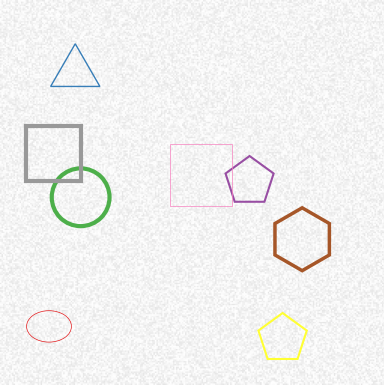[{"shape": "oval", "thickness": 0.5, "radius": 0.29, "center": [0.127, 0.152]}, {"shape": "triangle", "thickness": 1, "radius": 0.37, "center": [0.195, 0.812]}, {"shape": "circle", "thickness": 3, "radius": 0.38, "center": [0.209, 0.488]}, {"shape": "pentagon", "thickness": 1.5, "radius": 0.33, "center": [0.648, 0.529]}, {"shape": "pentagon", "thickness": 1.5, "radius": 0.33, "center": [0.734, 0.121]}, {"shape": "hexagon", "thickness": 2.5, "radius": 0.41, "center": [0.785, 0.379]}, {"shape": "square", "thickness": 0.5, "radius": 0.4, "center": [0.521, 0.546]}, {"shape": "square", "thickness": 3, "radius": 0.36, "center": [0.14, 0.602]}]